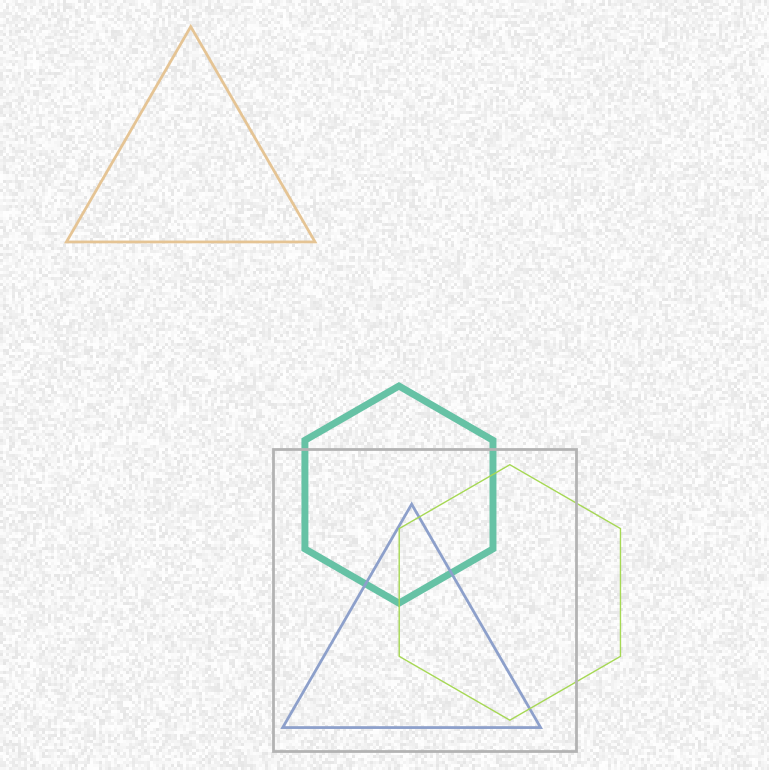[{"shape": "hexagon", "thickness": 2.5, "radius": 0.71, "center": [0.518, 0.358]}, {"shape": "triangle", "thickness": 1, "radius": 0.97, "center": [0.535, 0.152]}, {"shape": "hexagon", "thickness": 0.5, "radius": 0.83, "center": [0.662, 0.231]}, {"shape": "triangle", "thickness": 1, "radius": 0.93, "center": [0.248, 0.779]}, {"shape": "square", "thickness": 1, "radius": 0.98, "center": [0.551, 0.221]}]